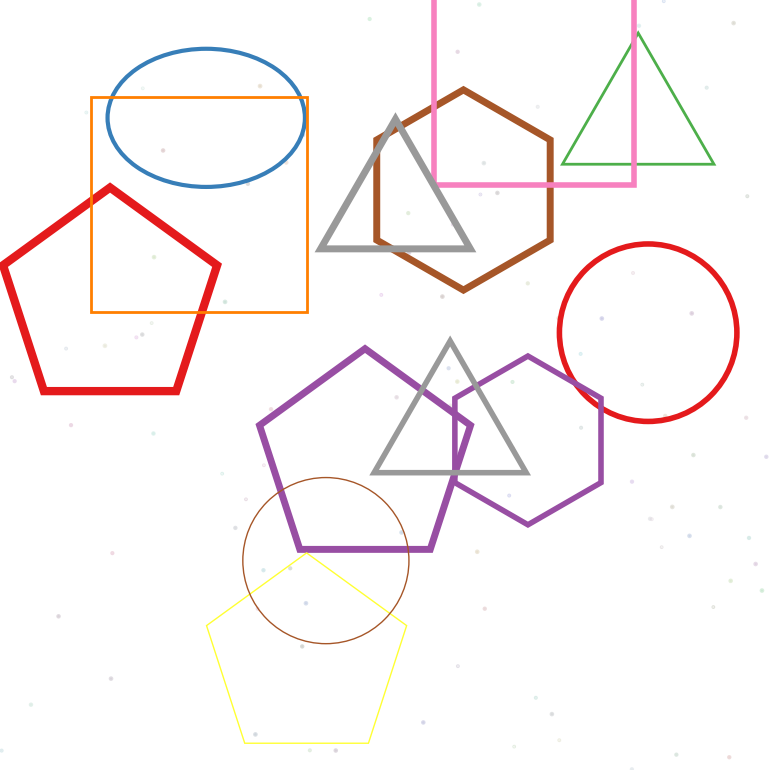[{"shape": "pentagon", "thickness": 3, "radius": 0.73, "center": [0.143, 0.61]}, {"shape": "circle", "thickness": 2, "radius": 0.58, "center": [0.842, 0.568]}, {"shape": "oval", "thickness": 1.5, "radius": 0.64, "center": [0.268, 0.847]}, {"shape": "triangle", "thickness": 1, "radius": 0.57, "center": [0.829, 0.844]}, {"shape": "pentagon", "thickness": 2.5, "radius": 0.72, "center": [0.474, 0.403]}, {"shape": "hexagon", "thickness": 2, "radius": 0.55, "center": [0.686, 0.428]}, {"shape": "square", "thickness": 1, "radius": 0.7, "center": [0.258, 0.734]}, {"shape": "pentagon", "thickness": 0.5, "radius": 0.68, "center": [0.398, 0.145]}, {"shape": "hexagon", "thickness": 2.5, "radius": 0.65, "center": [0.602, 0.753]}, {"shape": "circle", "thickness": 0.5, "radius": 0.54, "center": [0.423, 0.272]}, {"shape": "square", "thickness": 2, "radius": 0.65, "center": [0.694, 0.889]}, {"shape": "triangle", "thickness": 2.5, "radius": 0.56, "center": [0.514, 0.733]}, {"shape": "triangle", "thickness": 2, "radius": 0.57, "center": [0.585, 0.443]}]